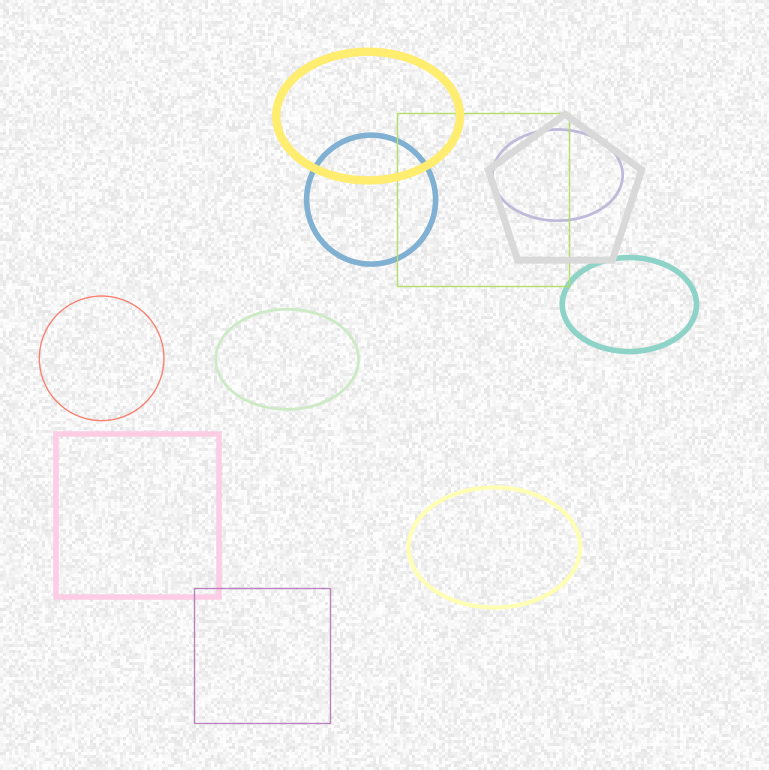[{"shape": "oval", "thickness": 2, "radius": 0.44, "center": [0.817, 0.605]}, {"shape": "oval", "thickness": 1.5, "radius": 0.56, "center": [0.642, 0.289]}, {"shape": "oval", "thickness": 1, "radius": 0.42, "center": [0.724, 0.773]}, {"shape": "circle", "thickness": 0.5, "radius": 0.4, "center": [0.132, 0.535]}, {"shape": "circle", "thickness": 2, "radius": 0.42, "center": [0.482, 0.741]}, {"shape": "square", "thickness": 0.5, "radius": 0.56, "center": [0.627, 0.741]}, {"shape": "square", "thickness": 2, "radius": 0.53, "center": [0.179, 0.331]}, {"shape": "pentagon", "thickness": 2.5, "radius": 0.52, "center": [0.734, 0.747]}, {"shape": "square", "thickness": 0.5, "radius": 0.44, "center": [0.34, 0.149]}, {"shape": "oval", "thickness": 1, "radius": 0.46, "center": [0.373, 0.533]}, {"shape": "oval", "thickness": 3, "radius": 0.6, "center": [0.478, 0.849]}]